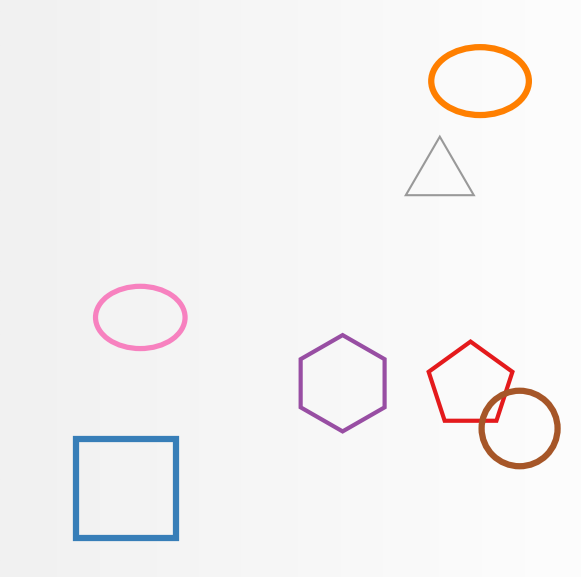[{"shape": "pentagon", "thickness": 2, "radius": 0.38, "center": [0.81, 0.332]}, {"shape": "square", "thickness": 3, "radius": 0.43, "center": [0.217, 0.153]}, {"shape": "hexagon", "thickness": 2, "radius": 0.42, "center": [0.589, 0.335]}, {"shape": "oval", "thickness": 3, "radius": 0.42, "center": [0.826, 0.859]}, {"shape": "circle", "thickness": 3, "radius": 0.33, "center": [0.894, 0.257]}, {"shape": "oval", "thickness": 2.5, "radius": 0.39, "center": [0.241, 0.449]}, {"shape": "triangle", "thickness": 1, "radius": 0.34, "center": [0.757, 0.695]}]